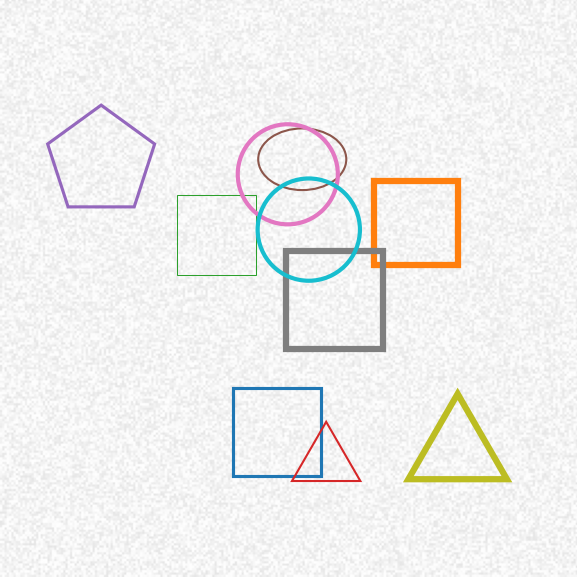[{"shape": "square", "thickness": 1.5, "radius": 0.38, "center": [0.48, 0.251]}, {"shape": "square", "thickness": 3, "radius": 0.36, "center": [0.72, 0.613]}, {"shape": "square", "thickness": 0.5, "radius": 0.34, "center": [0.375, 0.592]}, {"shape": "triangle", "thickness": 1, "radius": 0.34, "center": [0.565, 0.2]}, {"shape": "pentagon", "thickness": 1.5, "radius": 0.49, "center": [0.175, 0.72]}, {"shape": "oval", "thickness": 1, "radius": 0.38, "center": [0.523, 0.723]}, {"shape": "circle", "thickness": 2, "radius": 0.43, "center": [0.498, 0.697]}, {"shape": "square", "thickness": 3, "radius": 0.42, "center": [0.579, 0.48]}, {"shape": "triangle", "thickness": 3, "radius": 0.49, "center": [0.792, 0.219]}, {"shape": "circle", "thickness": 2, "radius": 0.44, "center": [0.535, 0.602]}]